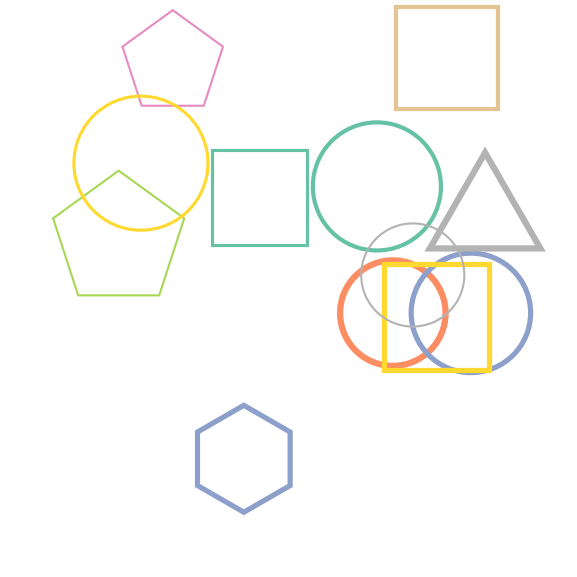[{"shape": "square", "thickness": 1.5, "radius": 0.41, "center": [0.449, 0.657]}, {"shape": "circle", "thickness": 2, "radius": 0.55, "center": [0.653, 0.676]}, {"shape": "circle", "thickness": 3, "radius": 0.46, "center": [0.68, 0.457]}, {"shape": "circle", "thickness": 2.5, "radius": 0.52, "center": [0.815, 0.457]}, {"shape": "hexagon", "thickness": 2.5, "radius": 0.46, "center": [0.422, 0.205]}, {"shape": "pentagon", "thickness": 1, "radius": 0.46, "center": [0.299, 0.89]}, {"shape": "pentagon", "thickness": 1, "radius": 0.6, "center": [0.206, 0.584]}, {"shape": "square", "thickness": 2.5, "radius": 0.46, "center": [0.755, 0.45]}, {"shape": "circle", "thickness": 1.5, "radius": 0.58, "center": [0.244, 0.717]}, {"shape": "square", "thickness": 2, "radius": 0.44, "center": [0.774, 0.899]}, {"shape": "triangle", "thickness": 3, "radius": 0.55, "center": [0.84, 0.624]}, {"shape": "circle", "thickness": 1, "radius": 0.45, "center": [0.715, 0.523]}]